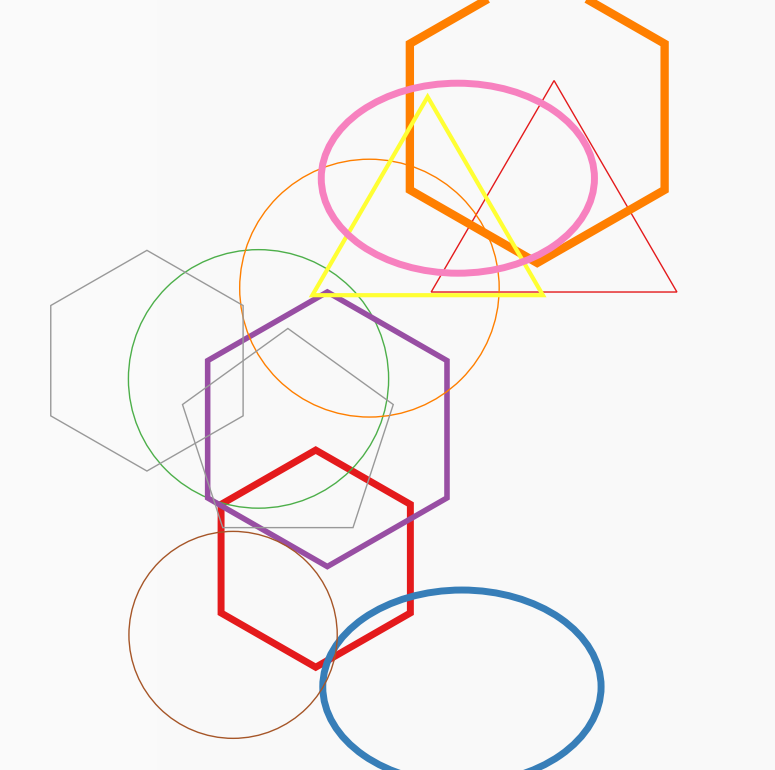[{"shape": "triangle", "thickness": 0.5, "radius": 0.92, "center": [0.715, 0.712]}, {"shape": "hexagon", "thickness": 2.5, "radius": 0.71, "center": [0.407, 0.274]}, {"shape": "oval", "thickness": 2.5, "radius": 0.9, "center": [0.596, 0.108]}, {"shape": "circle", "thickness": 0.5, "radius": 0.84, "center": [0.334, 0.508]}, {"shape": "hexagon", "thickness": 2, "radius": 0.89, "center": [0.422, 0.443]}, {"shape": "circle", "thickness": 0.5, "radius": 0.84, "center": [0.477, 0.626]}, {"shape": "hexagon", "thickness": 3, "radius": 0.95, "center": [0.693, 0.848]}, {"shape": "triangle", "thickness": 1.5, "radius": 0.86, "center": [0.552, 0.702]}, {"shape": "circle", "thickness": 0.5, "radius": 0.67, "center": [0.301, 0.175]}, {"shape": "oval", "thickness": 2.5, "radius": 0.88, "center": [0.591, 0.769]}, {"shape": "hexagon", "thickness": 0.5, "radius": 0.72, "center": [0.19, 0.532]}, {"shape": "pentagon", "thickness": 0.5, "radius": 0.71, "center": [0.371, 0.43]}]